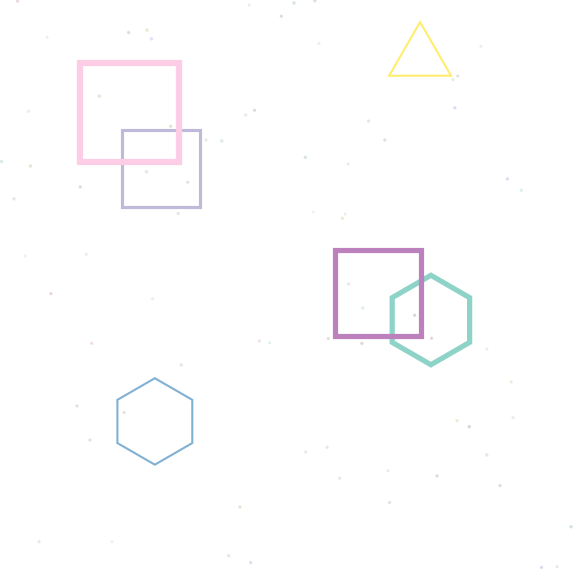[{"shape": "hexagon", "thickness": 2.5, "radius": 0.39, "center": [0.746, 0.445]}, {"shape": "square", "thickness": 1.5, "radius": 0.34, "center": [0.278, 0.708]}, {"shape": "hexagon", "thickness": 1, "radius": 0.37, "center": [0.268, 0.269]}, {"shape": "square", "thickness": 3, "radius": 0.43, "center": [0.224, 0.804]}, {"shape": "square", "thickness": 2.5, "radius": 0.37, "center": [0.655, 0.492]}, {"shape": "triangle", "thickness": 1, "radius": 0.31, "center": [0.727, 0.899]}]